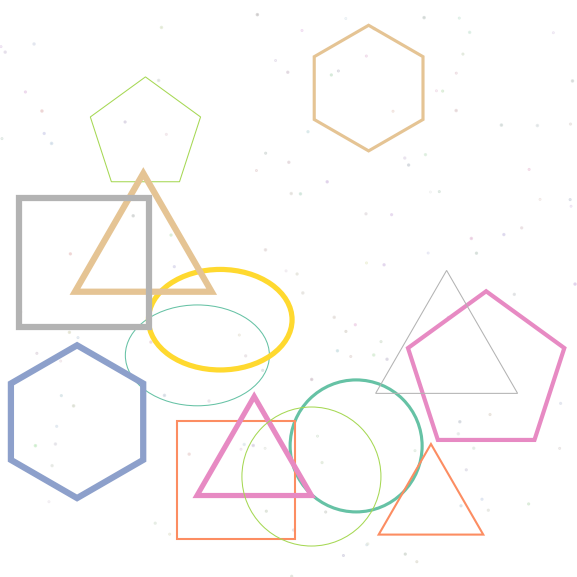[{"shape": "oval", "thickness": 0.5, "radius": 0.62, "center": [0.342, 0.384]}, {"shape": "circle", "thickness": 1.5, "radius": 0.57, "center": [0.617, 0.227]}, {"shape": "triangle", "thickness": 1, "radius": 0.52, "center": [0.746, 0.126]}, {"shape": "square", "thickness": 1, "radius": 0.51, "center": [0.408, 0.168]}, {"shape": "hexagon", "thickness": 3, "radius": 0.66, "center": [0.133, 0.269]}, {"shape": "pentagon", "thickness": 2, "radius": 0.71, "center": [0.842, 0.352]}, {"shape": "triangle", "thickness": 2.5, "radius": 0.57, "center": [0.44, 0.198]}, {"shape": "pentagon", "thickness": 0.5, "radius": 0.5, "center": [0.252, 0.766]}, {"shape": "circle", "thickness": 0.5, "radius": 0.6, "center": [0.539, 0.174]}, {"shape": "oval", "thickness": 2.5, "radius": 0.62, "center": [0.381, 0.446]}, {"shape": "triangle", "thickness": 3, "radius": 0.68, "center": [0.248, 0.562]}, {"shape": "hexagon", "thickness": 1.5, "radius": 0.54, "center": [0.638, 0.847]}, {"shape": "square", "thickness": 3, "radius": 0.56, "center": [0.146, 0.545]}, {"shape": "triangle", "thickness": 0.5, "radius": 0.71, "center": [0.773, 0.389]}]